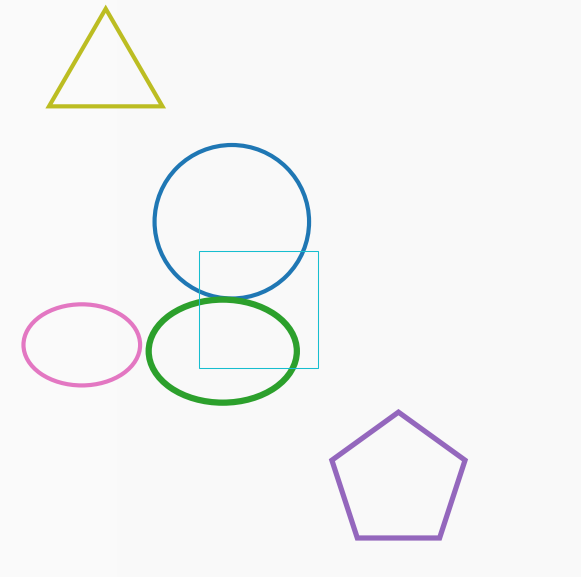[{"shape": "circle", "thickness": 2, "radius": 0.66, "center": [0.399, 0.615]}, {"shape": "oval", "thickness": 3, "radius": 0.64, "center": [0.383, 0.391]}, {"shape": "pentagon", "thickness": 2.5, "radius": 0.6, "center": [0.686, 0.165]}, {"shape": "oval", "thickness": 2, "radius": 0.5, "center": [0.141, 0.402]}, {"shape": "triangle", "thickness": 2, "radius": 0.56, "center": [0.182, 0.871]}, {"shape": "square", "thickness": 0.5, "radius": 0.51, "center": [0.444, 0.463]}]